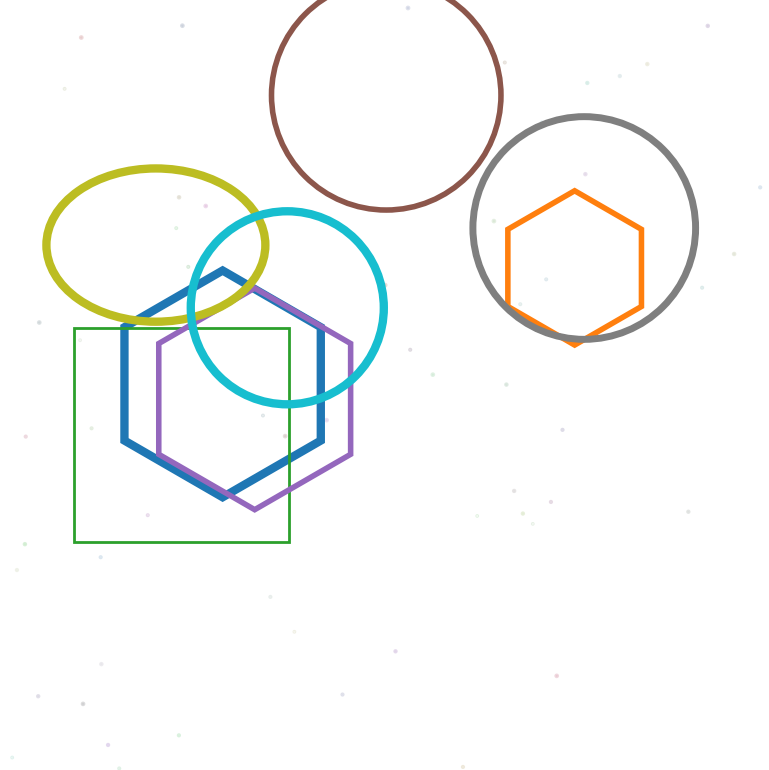[{"shape": "hexagon", "thickness": 3, "radius": 0.74, "center": [0.289, 0.501]}, {"shape": "hexagon", "thickness": 2, "radius": 0.5, "center": [0.746, 0.652]}, {"shape": "square", "thickness": 1, "radius": 0.7, "center": [0.235, 0.435]}, {"shape": "hexagon", "thickness": 2, "radius": 0.72, "center": [0.331, 0.482]}, {"shape": "circle", "thickness": 2, "radius": 0.75, "center": [0.502, 0.876]}, {"shape": "circle", "thickness": 2.5, "radius": 0.72, "center": [0.759, 0.704]}, {"shape": "oval", "thickness": 3, "radius": 0.71, "center": [0.202, 0.682]}, {"shape": "circle", "thickness": 3, "radius": 0.63, "center": [0.373, 0.6]}]